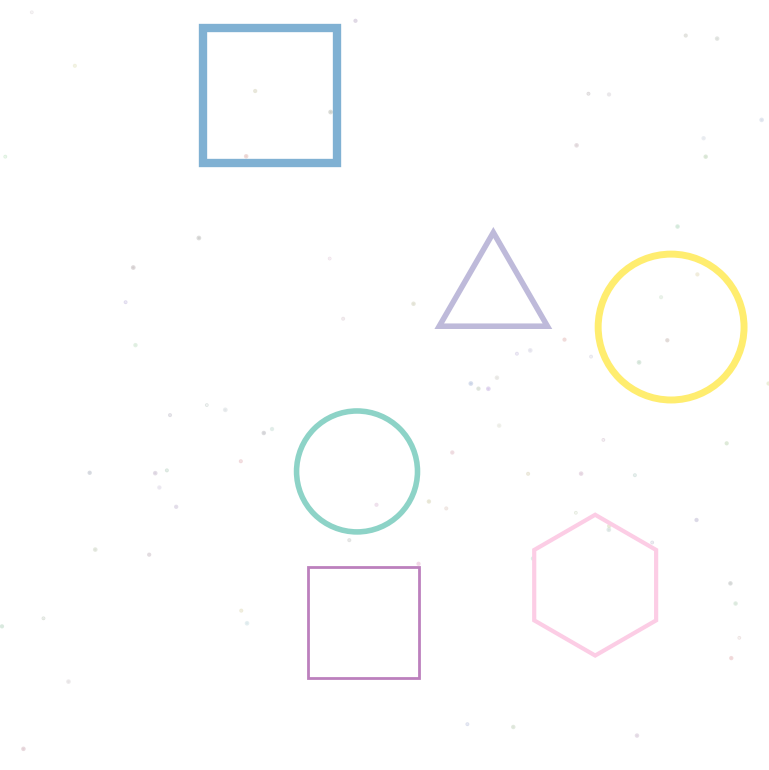[{"shape": "circle", "thickness": 2, "radius": 0.39, "center": [0.464, 0.388]}, {"shape": "triangle", "thickness": 2, "radius": 0.41, "center": [0.641, 0.617]}, {"shape": "square", "thickness": 3, "radius": 0.44, "center": [0.351, 0.876]}, {"shape": "hexagon", "thickness": 1.5, "radius": 0.46, "center": [0.773, 0.24]}, {"shape": "square", "thickness": 1, "radius": 0.36, "center": [0.472, 0.192]}, {"shape": "circle", "thickness": 2.5, "radius": 0.47, "center": [0.872, 0.575]}]